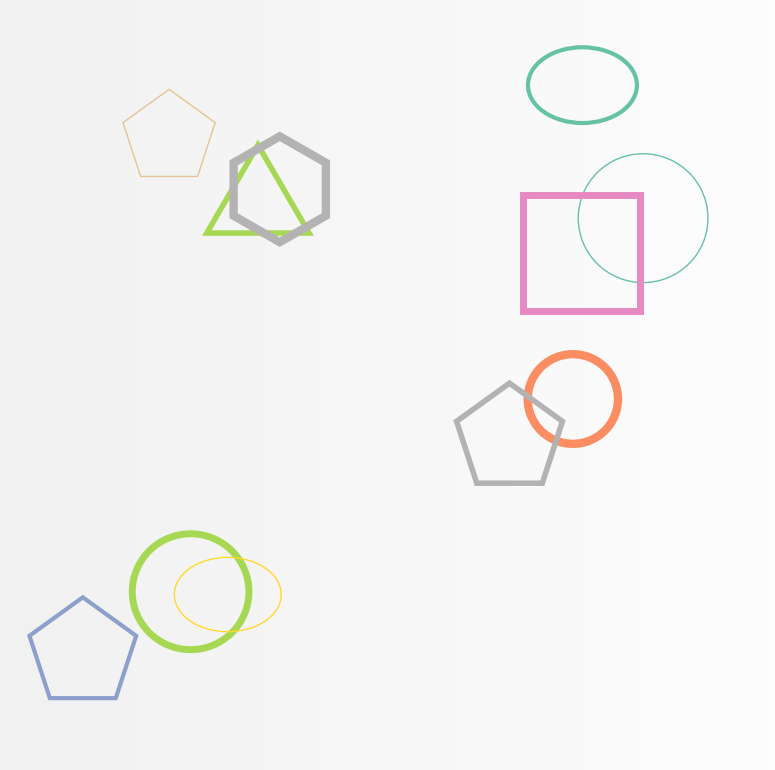[{"shape": "oval", "thickness": 1.5, "radius": 0.35, "center": [0.752, 0.889]}, {"shape": "circle", "thickness": 0.5, "radius": 0.42, "center": [0.83, 0.717]}, {"shape": "circle", "thickness": 3, "radius": 0.29, "center": [0.739, 0.482]}, {"shape": "pentagon", "thickness": 1.5, "radius": 0.36, "center": [0.107, 0.152]}, {"shape": "square", "thickness": 2.5, "radius": 0.38, "center": [0.75, 0.671]}, {"shape": "triangle", "thickness": 2, "radius": 0.38, "center": [0.333, 0.735]}, {"shape": "circle", "thickness": 2.5, "radius": 0.38, "center": [0.246, 0.232]}, {"shape": "oval", "thickness": 0.5, "radius": 0.34, "center": [0.294, 0.228]}, {"shape": "pentagon", "thickness": 0.5, "radius": 0.31, "center": [0.218, 0.821]}, {"shape": "hexagon", "thickness": 3, "radius": 0.34, "center": [0.361, 0.754]}, {"shape": "pentagon", "thickness": 2, "radius": 0.36, "center": [0.657, 0.431]}]